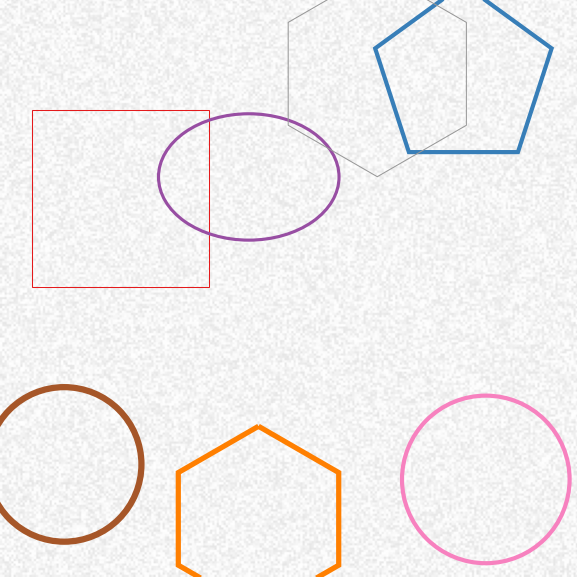[{"shape": "square", "thickness": 0.5, "radius": 0.77, "center": [0.209, 0.656]}, {"shape": "pentagon", "thickness": 2, "radius": 0.8, "center": [0.802, 0.866]}, {"shape": "oval", "thickness": 1.5, "radius": 0.78, "center": [0.431, 0.693]}, {"shape": "hexagon", "thickness": 2.5, "radius": 0.8, "center": [0.448, 0.101]}, {"shape": "circle", "thickness": 3, "radius": 0.67, "center": [0.111, 0.195]}, {"shape": "circle", "thickness": 2, "radius": 0.73, "center": [0.841, 0.169]}, {"shape": "hexagon", "thickness": 0.5, "radius": 0.89, "center": [0.653, 0.871]}]